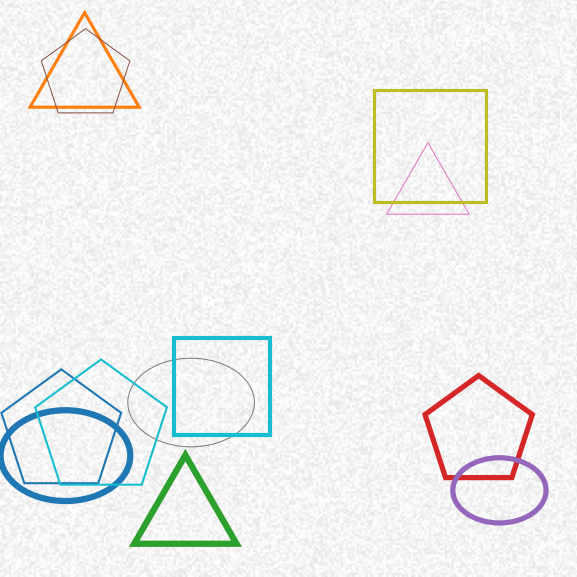[{"shape": "oval", "thickness": 3, "radius": 0.56, "center": [0.113, 0.21]}, {"shape": "pentagon", "thickness": 1, "radius": 0.54, "center": [0.106, 0.251]}, {"shape": "triangle", "thickness": 1.5, "radius": 0.55, "center": [0.147, 0.868]}, {"shape": "triangle", "thickness": 3, "radius": 0.51, "center": [0.321, 0.109]}, {"shape": "pentagon", "thickness": 2.5, "radius": 0.49, "center": [0.829, 0.251]}, {"shape": "oval", "thickness": 2.5, "radius": 0.4, "center": [0.865, 0.15]}, {"shape": "pentagon", "thickness": 0.5, "radius": 0.4, "center": [0.148, 0.869]}, {"shape": "triangle", "thickness": 0.5, "radius": 0.41, "center": [0.741, 0.669]}, {"shape": "oval", "thickness": 0.5, "radius": 0.55, "center": [0.331, 0.302]}, {"shape": "square", "thickness": 1.5, "radius": 0.48, "center": [0.745, 0.747]}, {"shape": "square", "thickness": 2, "radius": 0.42, "center": [0.384, 0.33]}, {"shape": "pentagon", "thickness": 1, "radius": 0.6, "center": [0.175, 0.257]}]